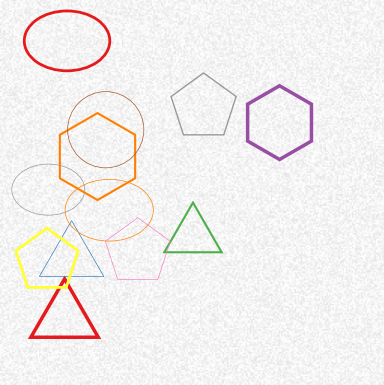[{"shape": "oval", "thickness": 2, "radius": 0.56, "center": [0.174, 0.894]}, {"shape": "triangle", "thickness": 2.5, "radius": 0.51, "center": [0.168, 0.175]}, {"shape": "triangle", "thickness": 0.5, "radius": 0.48, "center": [0.186, 0.33]}, {"shape": "triangle", "thickness": 1.5, "radius": 0.43, "center": [0.501, 0.388]}, {"shape": "hexagon", "thickness": 2.5, "radius": 0.48, "center": [0.726, 0.682]}, {"shape": "oval", "thickness": 0.5, "radius": 0.57, "center": [0.284, 0.454]}, {"shape": "hexagon", "thickness": 1.5, "radius": 0.56, "center": [0.253, 0.593]}, {"shape": "pentagon", "thickness": 2, "radius": 0.43, "center": [0.122, 0.322]}, {"shape": "circle", "thickness": 0.5, "radius": 0.49, "center": [0.275, 0.663]}, {"shape": "pentagon", "thickness": 0.5, "radius": 0.44, "center": [0.358, 0.346]}, {"shape": "oval", "thickness": 0.5, "radius": 0.47, "center": [0.125, 0.507]}, {"shape": "pentagon", "thickness": 1, "radius": 0.44, "center": [0.529, 0.722]}]